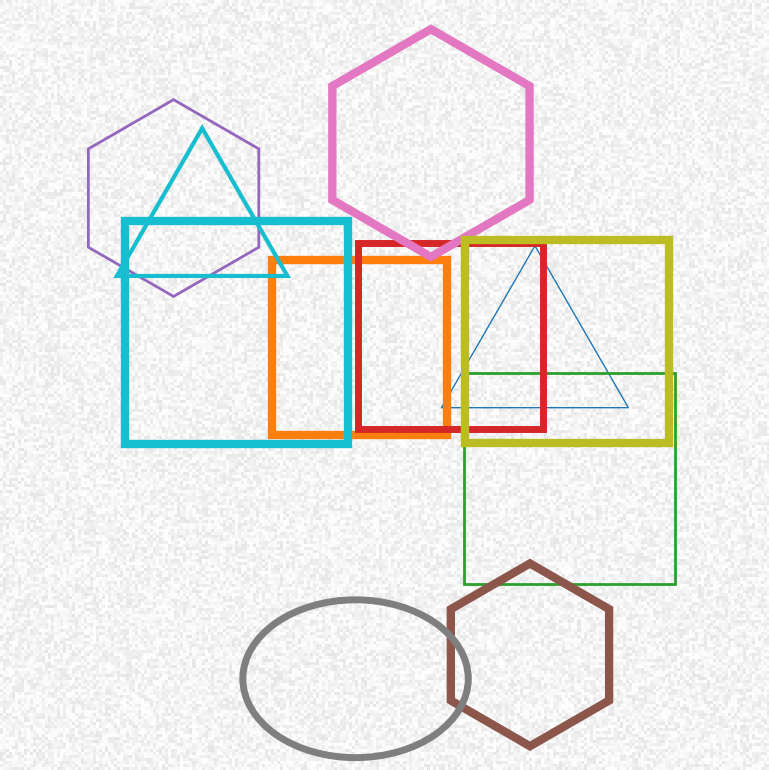[{"shape": "triangle", "thickness": 0.5, "radius": 0.7, "center": [0.695, 0.541]}, {"shape": "square", "thickness": 3, "radius": 0.57, "center": [0.467, 0.549]}, {"shape": "square", "thickness": 1, "radius": 0.68, "center": [0.74, 0.379]}, {"shape": "square", "thickness": 2.5, "radius": 0.6, "center": [0.585, 0.564]}, {"shape": "hexagon", "thickness": 1, "radius": 0.64, "center": [0.225, 0.743]}, {"shape": "hexagon", "thickness": 3, "radius": 0.59, "center": [0.688, 0.15]}, {"shape": "hexagon", "thickness": 3, "radius": 0.74, "center": [0.56, 0.814]}, {"shape": "oval", "thickness": 2.5, "radius": 0.73, "center": [0.462, 0.119]}, {"shape": "square", "thickness": 3, "radius": 0.66, "center": [0.736, 0.556]}, {"shape": "square", "thickness": 3, "radius": 0.72, "center": [0.307, 0.568]}, {"shape": "triangle", "thickness": 1.5, "radius": 0.64, "center": [0.263, 0.706]}]